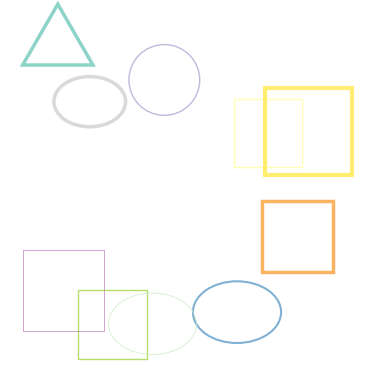[{"shape": "triangle", "thickness": 2.5, "radius": 0.53, "center": [0.15, 0.884]}, {"shape": "square", "thickness": 1, "radius": 0.44, "center": [0.696, 0.655]}, {"shape": "circle", "thickness": 1, "radius": 0.46, "center": [0.427, 0.792]}, {"shape": "oval", "thickness": 1.5, "radius": 0.57, "center": [0.616, 0.189]}, {"shape": "square", "thickness": 2.5, "radius": 0.46, "center": [0.773, 0.386]}, {"shape": "square", "thickness": 1, "radius": 0.45, "center": [0.293, 0.157]}, {"shape": "oval", "thickness": 2.5, "radius": 0.47, "center": [0.233, 0.736]}, {"shape": "square", "thickness": 0.5, "radius": 0.53, "center": [0.164, 0.246]}, {"shape": "oval", "thickness": 0.5, "radius": 0.57, "center": [0.396, 0.159]}, {"shape": "square", "thickness": 3, "radius": 0.56, "center": [0.803, 0.657]}]